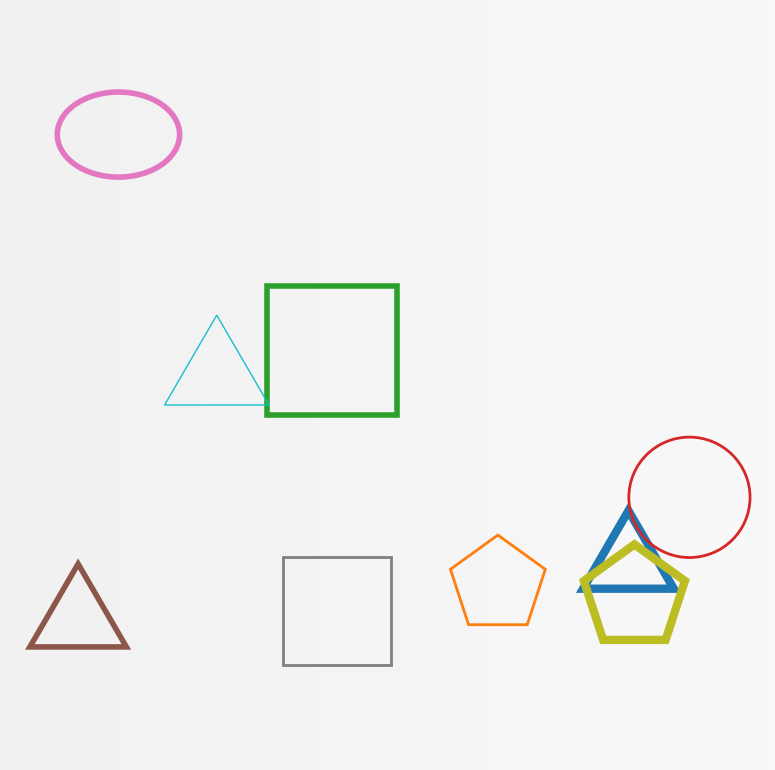[{"shape": "triangle", "thickness": 3, "radius": 0.34, "center": [0.811, 0.269]}, {"shape": "pentagon", "thickness": 1, "radius": 0.32, "center": [0.642, 0.241]}, {"shape": "square", "thickness": 2, "radius": 0.42, "center": [0.428, 0.545]}, {"shape": "circle", "thickness": 1, "radius": 0.39, "center": [0.89, 0.354]}, {"shape": "triangle", "thickness": 2, "radius": 0.36, "center": [0.101, 0.196]}, {"shape": "oval", "thickness": 2, "radius": 0.39, "center": [0.153, 0.825]}, {"shape": "square", "thickness": 1, "radius": 0.35, "center": [0.435, 0.207]}, {"shape": "pentagon", "thickness": 3, "radius": 0.34, "center": [0.819, 0.224]}, {"shape": "triangle", "thickness": 0.5, "radius": 0.39, "center": [0.28, 0.513]}]